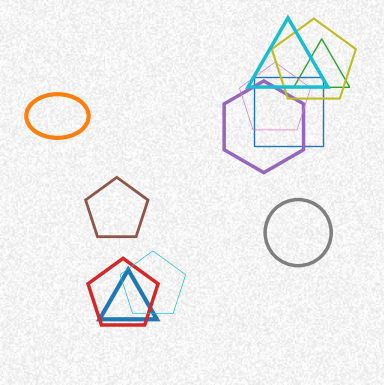[{"shape": "square", "thickness": 1, "radius": 0.45, "center": [0.749, 0.711]}, {"shape": "triangle", "thickness": 3, "radius": 0.43, "center": [0.333, 0.214]}, {"shape": "oval", "thickness": 3, "radius": 0.41, "center": [0.149, 0.699]}, {"shape": "triangle", "thickness": 1, "radius": 0.42, "center": [0.836, 0.815]}, {"shape": "pentagon", "thickness": 2.5, "radius": 0.48, "center": [0.32, 0.233]}, {"shape": "hexagon", "thickness": 2.5, "radius": 0.6, "center": [0.685, 0.671]}, {"shape": "pentagon", "thickness": 2, "radius": 0.43, "center": [0.303, 0.454]}, {"shape": "pentagon", "thickness": 0.5, "radius": 0.49, "center": [0.714, 0.741]}, {"shape": "circle", "thickness": 2.5, "radius": 0.43, "center": [0.774, 0.396]}, {"shape": "pentagon", "thickness": 1.5, "radius": 0.57, "center": [0.815, 0.837]}, {"shape": "triangle", "thickness": 2.5, "radius": 0.6, "center": [0.748, 0.834]}, {"shape": "pentagon", "thickness": 0.5, "radius": 0.45, "center": [0.397, 0.259]}]